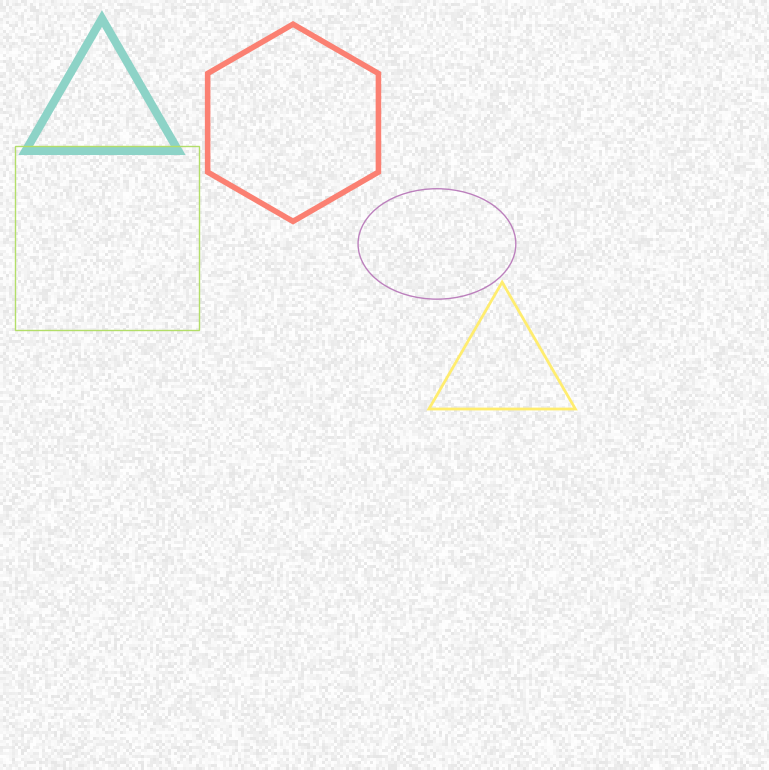[{"shape": "triangle", "thickness": 3, "radius": 0.57, "center": [0.132, 0.861]}, {"shape": "hexagon", "thickness": 2, "radius": 0.64, "center": [0.381, 0.841]}, {"shape": "square", "thickness": 0.5, "radius": 0.6, "center": [0.14, 0.691]}, {"shape": "oval", "thickness": 0.5, "radius": 0.51, "center": [0.567, 0.683]}, {"shape": "triangle", "thickness": 1, "radius": 0.55, "center": [0.652, 0.524]}]